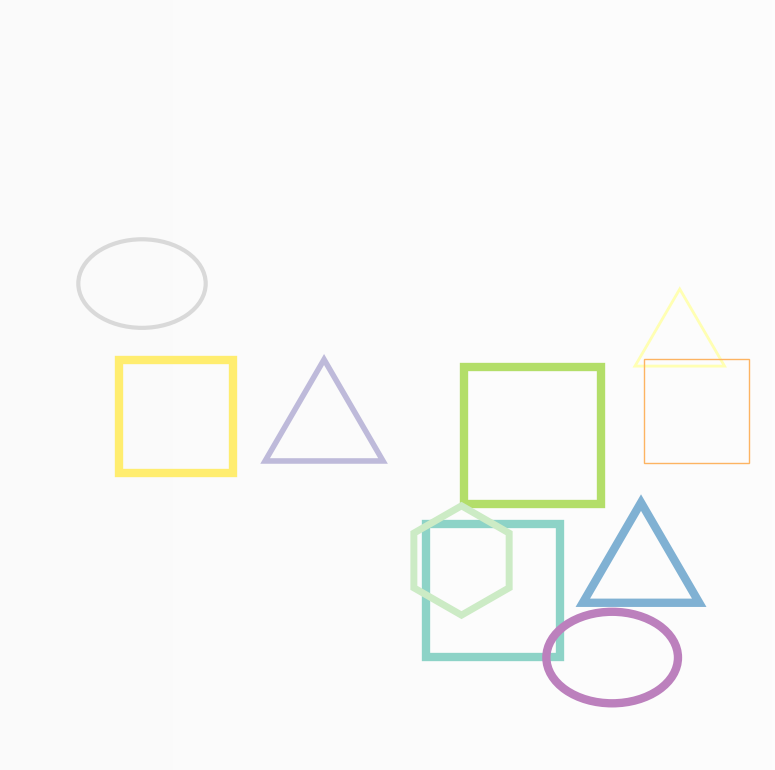[{"shape": "square", "thickness": 3, "radius": 0.43, "center": [0.636, 0.234]}, {"shape": "triangle", "thickness": 1, "radius": 0.33, "center": [0.877, 0.558]}, {"shape": "triangle", "thickness": 2, "radius": 0.44, "center": [0.418, 0.445]}, {"shape": "triangle", "thickness": 3, "radius": 0.43, "center": [0.827, 0.261]}, {"shape": "square", "thickness": 0.5, "radius": 0.34, "center": [0.899, 0.466]}, {"shape": "square", "thickness": 3, "radius": 0.44, "center": [0.687, 0.434]}, {"shape": "oval", "thickness": 1.5, "radius": 0.41, "center": [0.183, 0.632]}, {"shape": "oval", "thickness": 3, "radius": 0.42, "center": [0.79, 0.146]}, {"shape": "hexagon", "thickness": 2.5, "radius": 0.35, "center": [0.596, 0.272]}, {"shape": "square", "thickness": 3, "radius": 0.37, "center": [0.227, 0.46]}]